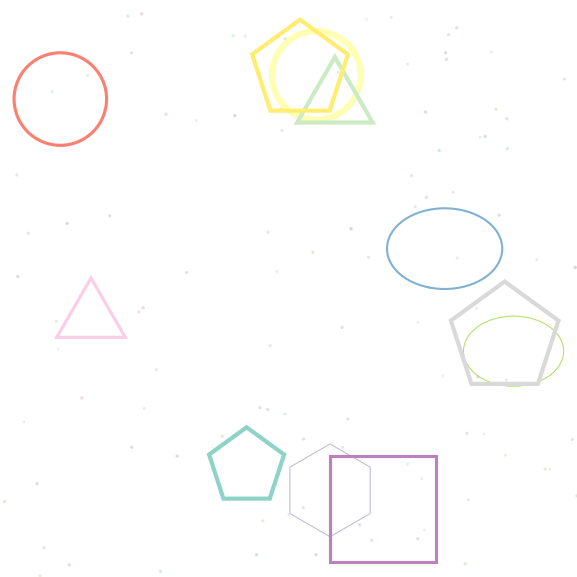[{"shape": "pentagon", "thickness": 2, "radius": 0.34, "center": [0.427, 0.191]}, {"shape": "circle", "thickness": 3, "radius": 0.38, "center": [0.548, 0.868]}, {"shape": "hexagon", "thickness": 0.5, "radius": 0.4, "center": [0.572, 0.15]}, {"shape": "circle", "thickness": 1.5, "radius": 0.4, "center": [0.104, 0.828]}, {"shape": "oval", "thickness": 1, "radius": 0.5, "center": [0.77, 0.569]}, {"shape": "oval", "thickness": 0.5, "radius": 0.43, "center": [0.889, 0.391]}, {"shape": "triangle", "thickness": 1.5, "radius": 0.34, "center": [0.158, 0.449]}, {"shape": "pentagon", "thickness": 2, "radius": 0.49, "center": [0.874, 0.414]}, {"shape": "square", "thickness": 1.5, "radius": 0.46, "center": [0.663, 0.118]}, {"shape": "triangle", "thickness": 2, "radius": 0.38, "center": [0.58, 0.825]}, {"shape": "pentagon", "thickness": 2, "radius": 0.44, "center": [0.52, 0.878]}]